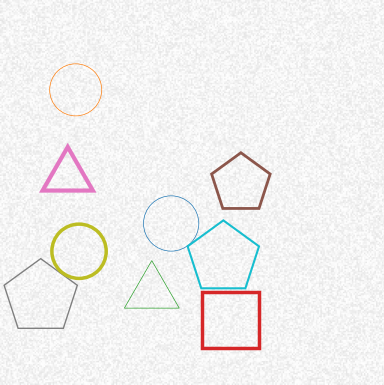[{"shape": "circle", "thickness": 0.5, "radius": 0.36, "center": [0.445, 0.42]}, {"shape": "circle", "thickness": 0.5, "radius": 0.34, "center": [0.197, 0.767]}, {"shape": "triangle", "thickness": 0.5, "radius": 0.41, "center": [0.394, 0.241]}, {"shape": "square", "thickness": 2.5, "radius": 0.37, "center": [0.598, 0.169]}, {"shape": "pentagon", "thickness": 2, "radius": 0.4, "center": [0.626, 0.523]}, {"shape": "triangle", "thickness": 3, "radius": 0.38, "center": [0.176, 0.543]}, {"shape": "pentagon", "thickness": 1, "radius": 0.5, "center": [0.106, 0.228]}, {"shape": "circle", "thickness": 2.5, "radius": 0.35, "center": [0.205, 0.347]}, {"shape": "pentagon", "thickness": 1.5, "radius": 0.49, "center": [0.58, 0.33]}]